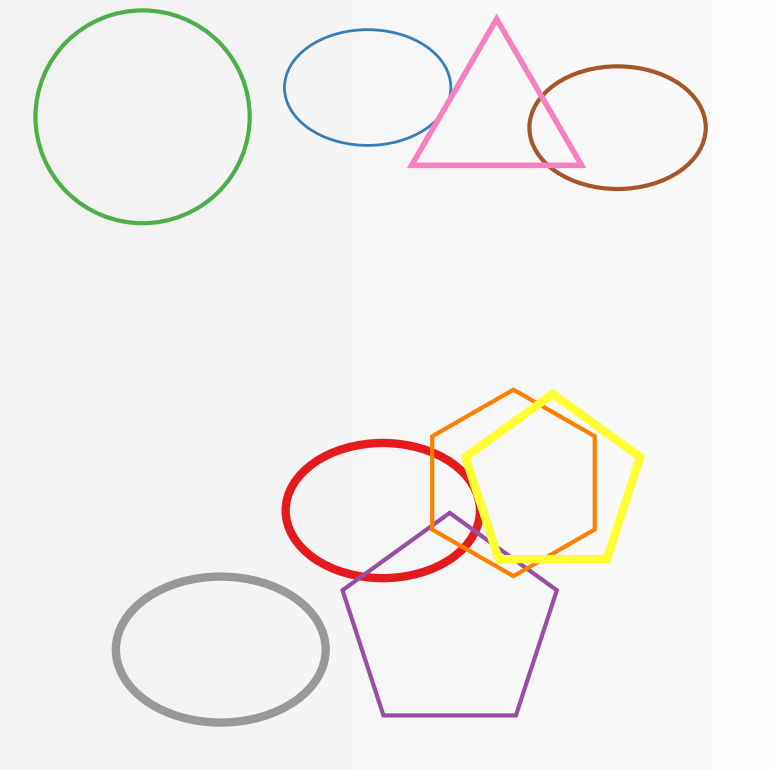[{"shape": "oval", "thickness": 3, "radius": 0.63, "center": [0.494, 0.337]}, {"shape": "oval", "thickness": 1, "radius": 0.54, "center": [0.474, 0.886]}, {"shape": "circle", "thickness": 1.5, "radius": 0.69, "center": [0.184, 0.848]}, {"shape": "pentagon", "thickness": 1.5, "radius": 0.73, "center": [0.58, 0.188]}, {"shape": "hexagon", "thickness": 1.5, "radius": 0.61, "center": [0.663, 0.373]}, {"shape": "pentagon", "thickness": 3, "radius": 0.59, "center": [0.713, 0.37]}, {"shape": "oval", "thickness": 1.5, "radius": 0.57, "center": [0.797, 0.834]}, {"shape": "triangle", "thickness": 2, "radius": 0.63, "center": [0.641, 0.849]}, {"shape": "oval", "thickness": 3, "radius": 0.68, "center": [0.285, 0.156]}]